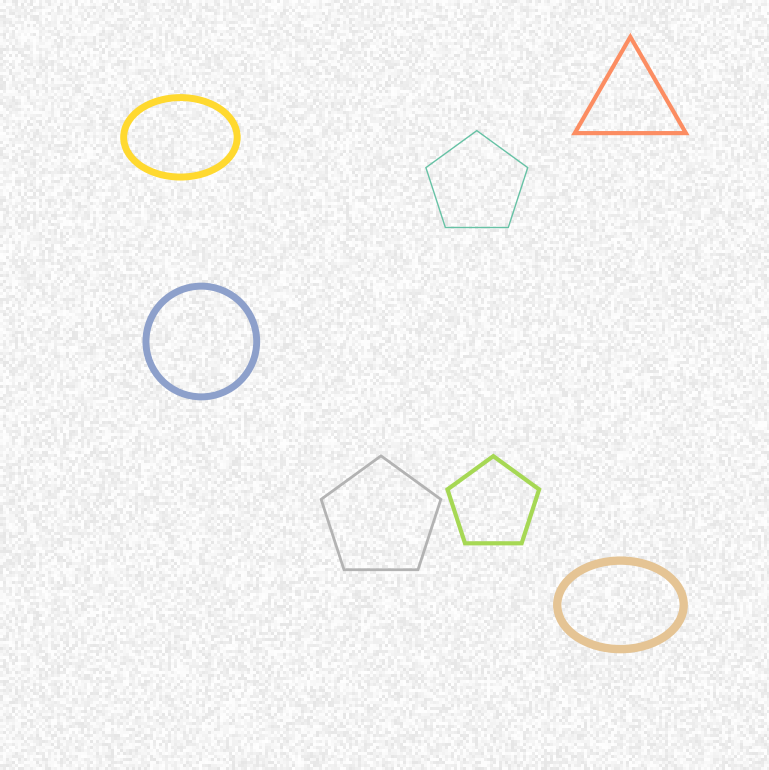[{"shape": "pentagon", "thickness": 0.5, "radius": 0.35, "center": [0.619, 0.761]}, {"shape": "triangle", "thickness": 1.5, "radius": 0.42, "center": [0.819, 0.869]}, {"shape": "circle", "thickness": 2.5, "radius": 0.36, "center": [0.261, 0.556]}, {"shape": "pentagon", "thickness": 1.5, "radius": 0.31, "center": [0.641, 0.345]}, {"shape": "oval", "thickness": 2.5, "radius": 0.37, "center": [0.234, 0.822]}, {"shape": "oval", "thickness": 3, "radius": 0.41, "center": [0.806, 0.214]}, {"shape": "pentagon", "thickness": 1, "radius": 0.41, "center": [0.495, 0.326]}]